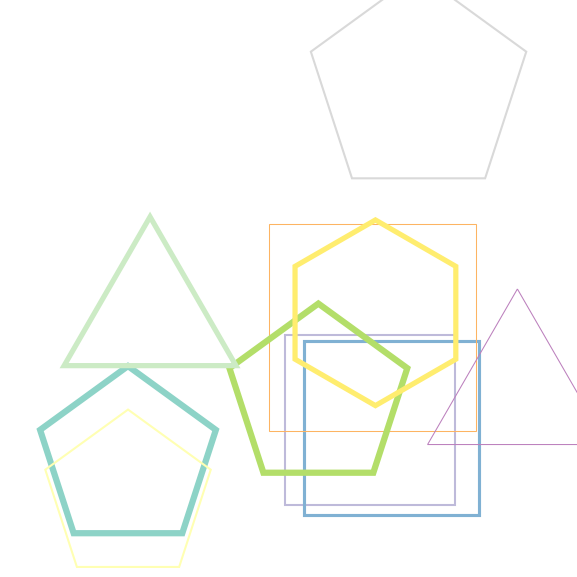[{"shape": "pentagon", "thickness": 3, "radius": 0.8, "center": [0.222, 0.205]}, {"shape": "pentagon", "thickness": 1, "radius": 0.75, "center": [0.222, 0.139]}, {"shape": "square", "thickness": 1, "radius": 0.74, "center": [0.641, 0.272]}, {"shape": "square", "thickness": 1.5, "radius": 0.76, "center": [0.678, 0.258]}, {"shape": "square", "thickness": 0.5, "radius": 0.9, "center": [0.646, 0.432]}, {"shape": "pentagon", "thickness": 3, "radius": 0.81, "center": [0.551, 0.312]}, {"shape": "pentagon", "thickness": 1, "radius": 0.98, "center": [0.725, 0.849]}, {"shape": "triangle", "thickness": 0.5, "radius": 0.9, "center": [0.896, 0.319]}, {"shape": "triangle", "thickness": 2.5, "radius": 0.86, "center": [0.26, 0.452]}, {"shape": "hexagon", "thickness": 2.5, "radius": 0.8, "center": [0.65, 0.458]}]